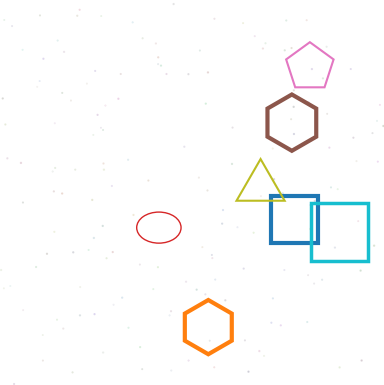[{"shape": "square", "thickness": 3, "radius": 0.3, "center": [0.764, 0.431]}, {"shape": "hexagon", "thickness": 3, "radius": 0.35, "center": [0.541, 0.15]}, {"shape": "oval", "thickness": 1, "radius": 0.29, "center": [0.413, 0.409]}, {"shape": "hexagon", "thickness": 3, "radius": 0.37, "center": [0.758, 0.681]}, {"shape": "pentagon", "thickness": 1.5, "radius": 0.32, "center": [0.805, 0.826]}, {"shape": "triangle", "thickness": 1.5, "radius": 0.36, "center": [0.677, 0.515]}, {"shape": "square", "thickness": 2.5, "radius": 0.37, "center": [0.881, 0.398]}]